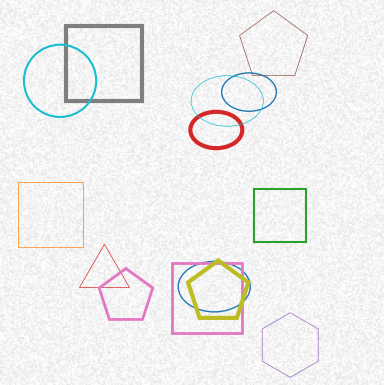[{"shape": "oval", "thickness": 1, "radius": 0.47, "center": [0.557, 0.255]}, {"shape": "oval", "thickness": 1, "radius": 0.36, "center": [0.647, 0.761]}, {"shape": "square", "thickness": 0.5, "radius": 0.42, "center": [0.13, 0.443]}, {"shape": "square", "thickness": 1.5, "radius": 0.34, "center": [0.727, 0.441]}, {"shape": "oval", "thickness": 3, "radius": 0.34, "center": [0.562, 0.662]}, {"shape": "triangle", "thickness": 0.5, "radius": 0.38, "center": [0.271, 0.291]}, {"shape": "hexagon", "thickness": 0.5, "radius": 0.42, "center": [0.754, 0.104]}, {"shape": "pentagon", "thickness": 0.5, "radius": 0.47, "center": [0.711, 0.879]}, {"shape": "square", "thickness": 2, "radius": 0.45, "center": [0.538, 0.226]}, {"shape": "pentagon", "thickness": 2, "radius": 0.37, "center": [0.327, 0.229]}, {"shape": "square", "thickness": 3, "radius": 0.49, "center": [0.269, 0.835]}, {"shape": "pentagon", "thickness": 3, "radius": 0.41, "center": [0.567, 0.241]}, {"shape": "circle", "thickness": 1.5, "radius": 0.47, "center": [0.156, 0.79]}, {"shape": "oval", "thickness": 0.5, "radius": 0.47, "center": [0.59, 0.738]}]